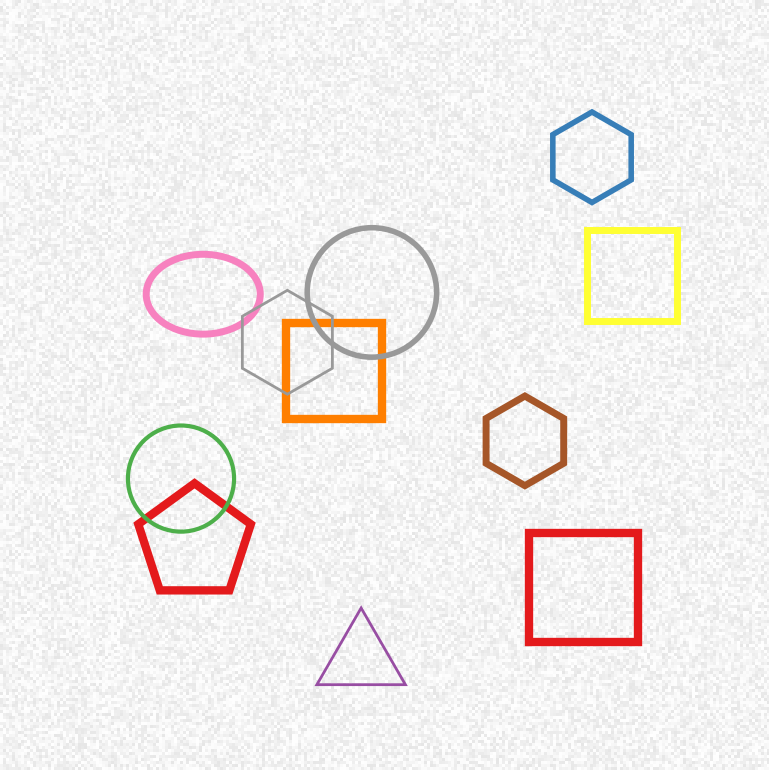[{"shape": "pentagon", "thickness": 3, "radius": 0.38, "center": [0.253, 0.295]}, {"shape": "square", "thickness": 3, "radius": 0.35, "center": [0.757, 0.238]}, {"shape": "hexagon", "thickness": 2, "radius": 0.29, "center": [0.769, 0.796]}, {"shape": "circle", "thickness": 1.5, "radius": 0.34, "center": [0.235, 0.378]}, {"shape": "triangle", "thickness": 1, "radius": 0.33, "center": [0.469, 0.144]}, {"shape": "square", "thickness": 3, "radius": 0.31, "center": [0.434, 0.519]}, {"shape": "square", "thickness": 2.5, "radius": 0.29, "center": [0.821, 0.642]}, {"shape": "hexagon", "thickness": 2.5, "radius": 0.29, "center": [0.682, 0.427]}, {"shape": "oval", "thickness": 2.5, "radius": 0.37, "center": [0.264, 0.618]}, {"shape": "circle", "thickness": 2, "radius": 0.42, "center": [0.483, 0.62]}, {"shape": "hexagon", "thickness": 1, "radius": 0.34, "center": [0.373, 0.555]}]